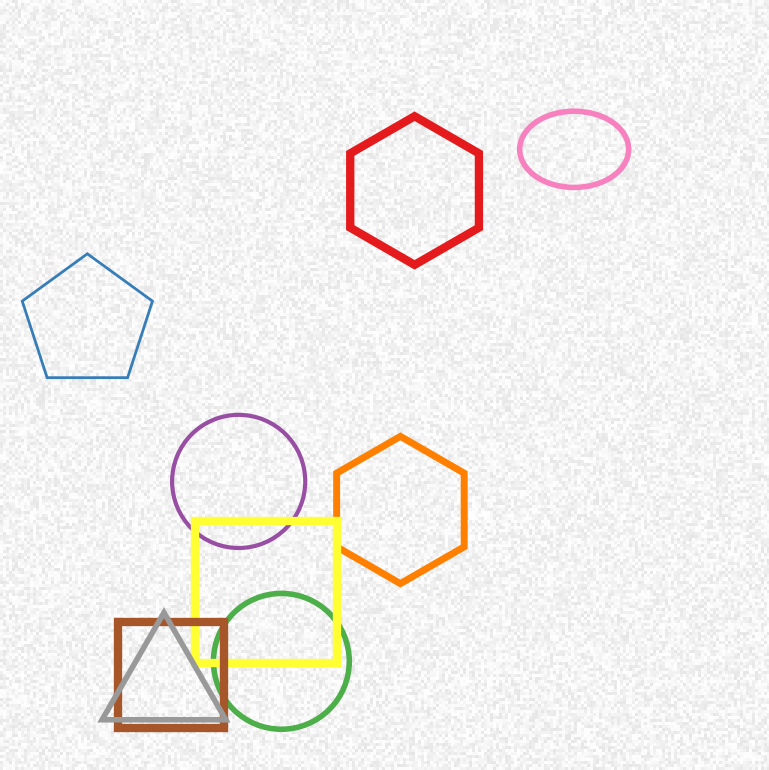[{"shape": "hexagon", "thickness": 3, "radius": 0.48, "center": [0.538, 0.753]}, {"shape": "pentagon", "thickness": 1, "radius": 0.44, "center": [0.113, 0.581]}, {"shape": "circle", "thickness": 2, "radius": 0.44, "center": [0.365, 0.141]}, {"shape": "circle", "thickness": 1.5, "radius": 0.43, "center": [0.31, 0.375]}, {"shape": "hexagon", "thickness": 2.5, "radius": 0.48, "center": [0.52, 0.338]}, {"shape": "square", "thickness": 3, "radius": 0.46, "center": [0.346, 0.231]}, {"shape": "square", "thickness": 3, "radius": 0.34, "center": [0.222, 0.124]}, {"shape": "oval", "thickness": 2, "radius": 0.35, "center": [0.746, 0.806]}, {"shape": "triangle", "thickness": 2, "radius": 0.46, "center": [0.213, 0.112]}]